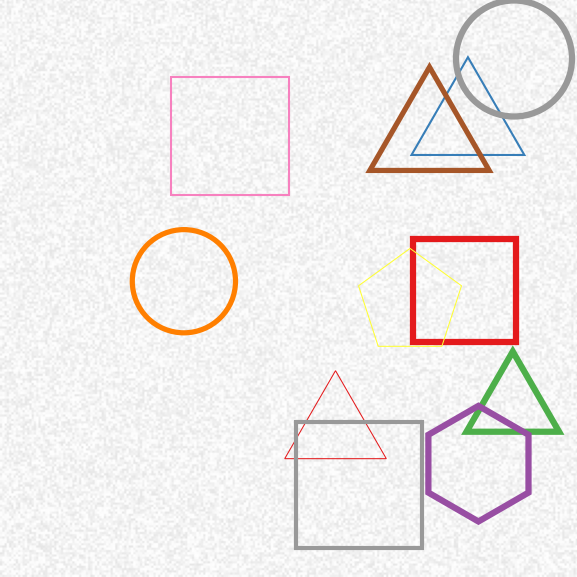[{"shape": "triangle", "thickness": 0.5, "radius": 0.51, "center": [0.581, 0.256]}, {"shape": "square", "thickness": 3, "radius": 0.44, "center": [0.804, 0.496]}, {"shape": "triangle", "thickness": 1, "radius": 0.56, "center": [0.81, 0.787]}, {"shape": "triangle", "thickness": 3, "radius": 0.46, "center": [0.888, 0.298]}, {"shape": "hexagon", "thickness": 3, "radius": 0.5, "center": [0.828, 0.196]}, {"shape": "circle", "thickness": 2.5, "radius": 0.45, "center": [0.318, 0.512]}, {"shape": "pentagon", "thickness": 0.5, "radius": 0.47, "center": [0.71, 0.475]}, {"shape": "triangle", "thickness": 2.5, "radius": 0.6, "center": [0.744, 0.764]}, {"shape": "square", "thickness": 1, "radius": 0.51, "center": [0.398, 0.764]}, {"shape": "square", "thickness": 2, "radius": 0.55, "center": [0.621, 0.159]}, {"shape": "circle", "thickness": 3, "radius": 0.5, "center": [0.89, 0.898]}]